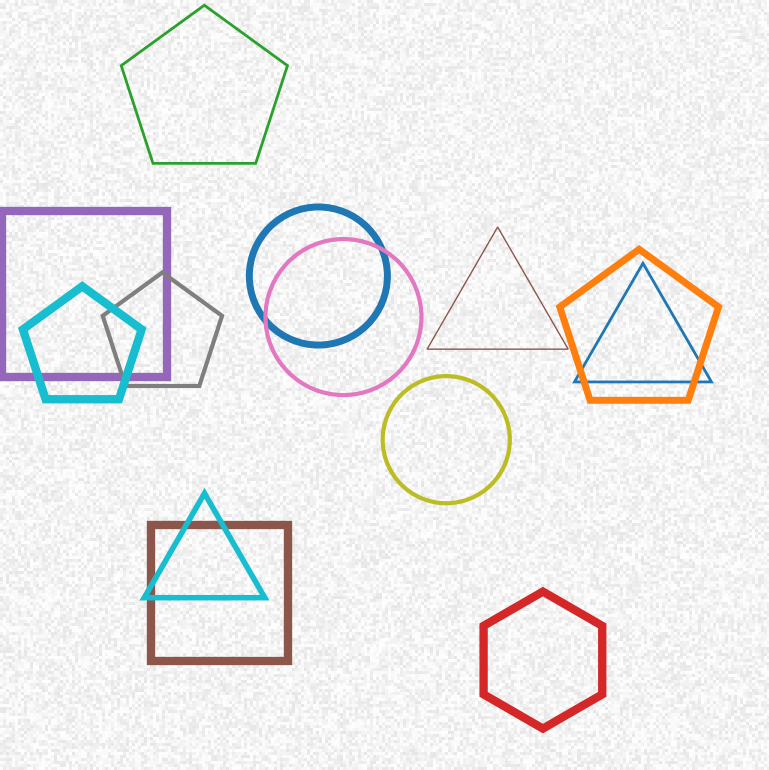[{"shape": "circle", "thickness": 2.5, "radius": 0.45, "center": [0.413, 0.642]}, {"shape": "triangle", "thickness": 1, "radius": 0.51, "center": [0.835, 0.555]}, {"shape": "pentagon", "thickness": 2.5, "radius": 0.54, "center": [0.83, 0.568]}, {"shape": "pentagon", "thickness": 1, "radius": 0.57, "center": [0.265, 0.88]}, {"shape": "hexagon", "thickness": 3, "radius": 0.44, "center": [0.705, 0.143]}, {"shape": "square", "thickness": 3, "radius": 0.54, "center": [0.11, 0.618]}, {"shape": "triangle", "thickness": 0.5, "radius": 0.53, "center": [0.646, 0.599]}, {"shape": "square", "thickness": 3, "radius": 0.44, "center": [0.285, 0.23]}, {"shape": "circle", "thickness": 1.5, "radius": 0.51, "center": [0.446, 0.588]}, {"shape": "pentagon", "thickness": 1.5, "radius": 0.41, "center": [0.211, 0.565]}, {"shape": "circle", "thickness": 1.5, "radius": 0.41, "center": [0.58, 0.429]}, {"shape": "pentagon", "thickness": 3, "radius": 0.41, "center": [0.107, 0.547]}, {"shape": "triangle", "thickness": 2, "radius": 0.45, "center": [0.266, 0.269]}]